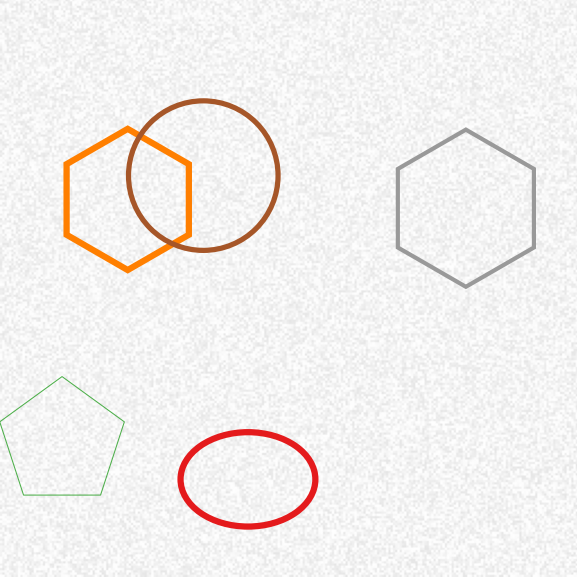[{"shape": "oval", "thickness": 3, "radius": 0.58, "center": [0.429, 0.169]}, {"shape": "pentagon", "thickness": 0.5, "radius": 0.57, "center": [0.107, 0.234]}, {"shape": "hexagon", "thickness": 3, "radius": 0.61, "center": [0.221, 0.654]}, {"shape": "circle", "thickness": 2.5, "radius": 0.65, "center": [0.352, 0.695]}, {"shape": "hexagon", "thickness": 2, "radius": 0.68, "center": [0.807, 0.639]}]